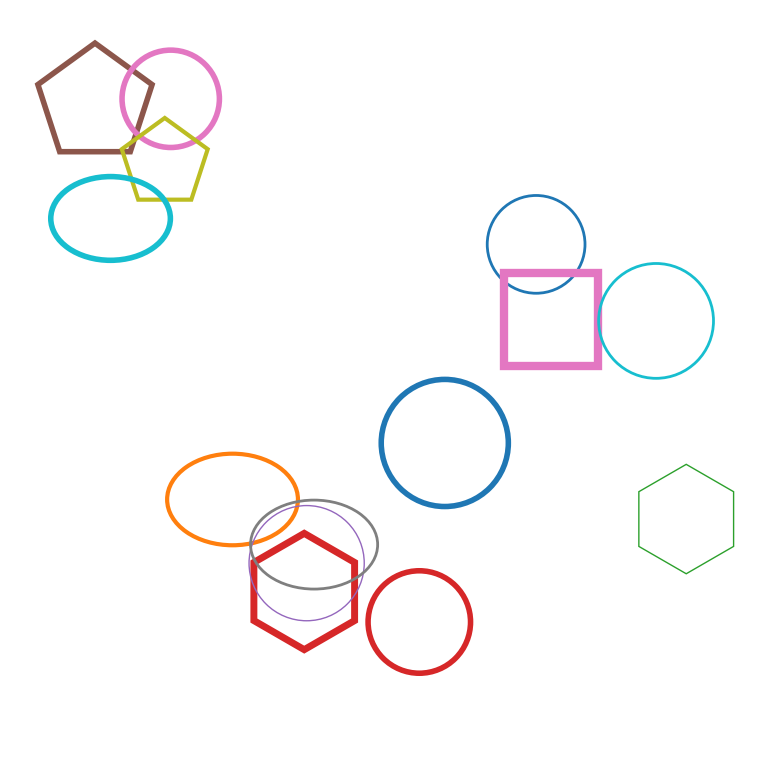[{"shape": "circle", "thickness": 1, "radius": 0.32, "center": [0.696, 0.683]}, {"shape": "circle", "thickness": 2, "radius": 0.41, "center": [0.578, 0.425]}, {"shape": "oval", "thickness": 1.5, "radius": 0.42, "center": [0.302, 0.351]}, {"shape": "hexagon", "thickness": 0.5, "radius": 0.36, "center": [0.891, 0.326]}, {"shape": "circle", "thickness": 2, "radius": 0.33, "center": [0.545, 0.192]}, {"shape": "hexagon", "thickness": 2.5, "radius": 0.38, "center": [0.395, 0.232]}, {"shape": "circle", "thickness": 0.5, "radius": 0.37, "center": [0.398, 0.269]}, {"shape": "pentagon", "thickness": 2, "radius": 0.39, "center": [0.123, 0.866]}, {"shape": "square", "thickness": 3, "radius": 0.3, "center": [0.716, 0.585]}, {"shape": "circle", "thickness": 2, "radius": 0.32, "center": [0.222, 0.872]}, {"shape": "oval", "thickness": 1, "radius": 0.41, "center": [0.408, 0.293]}, {"shape": "pentagon", "thickness": 1.5, "radius": 0.29, "center": [0.214, 0.788]}, {"shape": "circle", "thickness": 1, "radius": 0.37, "center": [0.852, 0.583]}, {"shape": "oval", "thickness": 2, "radius": 0.39, "center": [0.144, 0.716]}]